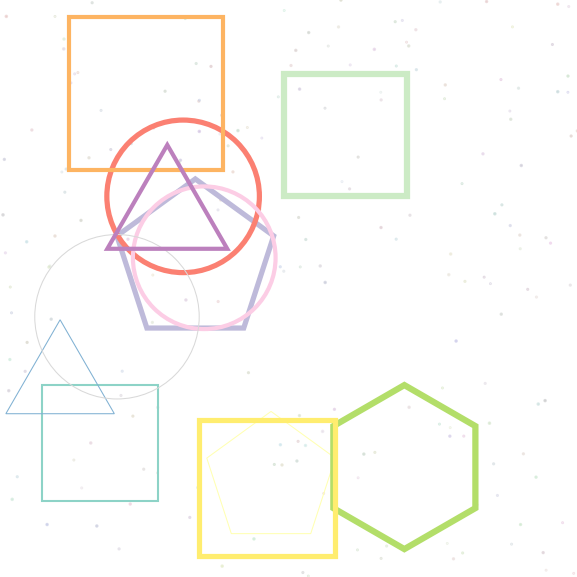[{"shape": "square", "thickness": 1, "radius": 0.5, "center": [0.173, 0.231]}, {"shape": "pentagon", "thickness": 0.5, "radius": 0.58, "center": [0.469, 0.17]}, {"shape": "pentagon", "thickness": 2.5, "radius": 0.71, "center": [0.338, 0.547]}, {"shape": "circle", "thickness": 2.5, "radius": 0.66, "center": [0.317, 0.659]}, {"shape": "triangle", "thickness": 0.5, "radius": 0.54, "center": [0.104, 0.337]}, {"shape": "square", "thickness": 2, "radius": 0.66, "center": [0.253, 0.837]}, {"shape": "hexagon", "thickness": 3, "radius": 0.71, "center": [0.7, 0.19]}, {"shape": "circle", "thickness": 2, "radius": 0.62, "center": [0.354, 0.553]}, {"shape": "circle", "thickness": 0.5, "radius": 0.71, "center": [0.203, 0.451]}, {"shape": "triangle", "thickness": 2, "radius": 0.6, "center": [0.29, 0.628]}, {"shape": "square", "thickness": 3, "radius": 0.53, "center": [0.598, 0.766]}, {"shape": "square", "thickness": 2.5, "radius": 0.59, "center": [0.462, 0.154]}]